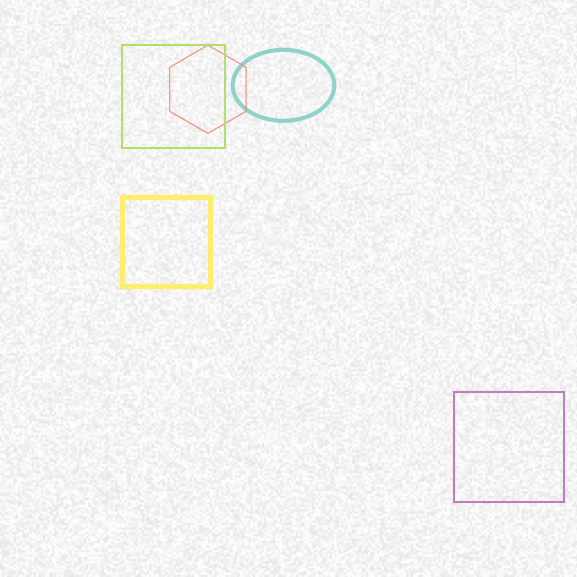[{"shape": "oval", "thickness": 2, "radius": 0.44, "center": [0.491, 0.851]}, {"shape": "hexagon", "thickness": 0.5, "radius": 0.38, "center": [0.36, 0.845]}, {"shape": "square", "thickness": 1, "radius": 0.44, "center": [0.3, 0.832]}, {"shape": "square", "thickness": 1, "radius": 0.48, "center": [0.881, 0.225]}, {"shape": "square", "thickness": 2.5, "radius": 0.38, "center": [0.288, 0.581]}]